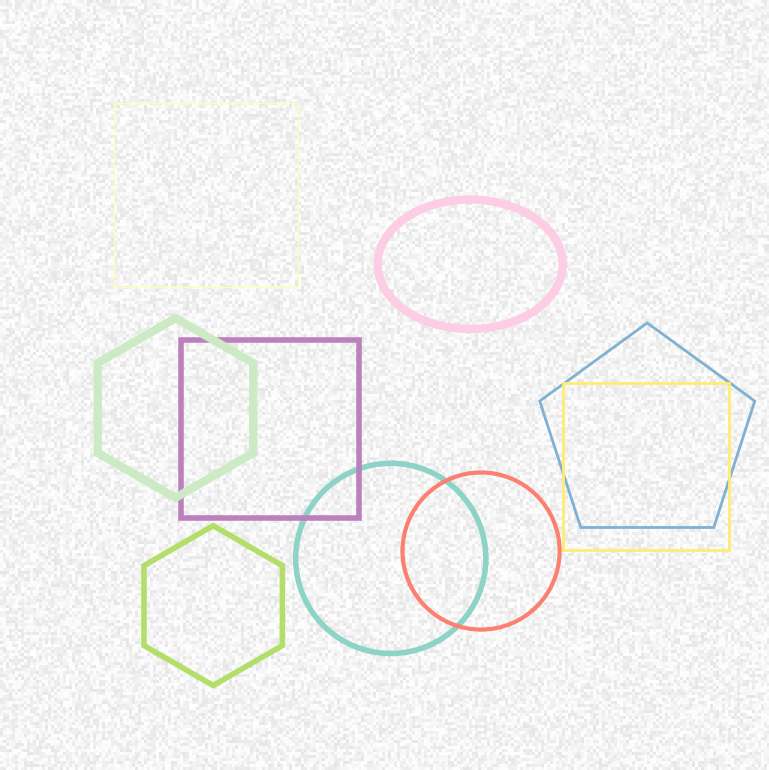[{"shape": "circle", "thickness": 2, "radius": 0.62, "center": [0.507, 0.275]}, {"shape": "square", "thickness": 0.5, "radius": 0.6, "center": [0.268, 0.747]}, {"shape": "circle", "thickness": 1.5, "radius": 0.51, "center": [0.625, 0.284]}, {"shape": "pentagon", "thickness": 1, "radius": 0.73, "center": [0.841, 0.434]}, {"shape": "hexagon", "thickness": 2, "radius": 0.52, "center": [0.277, 0.214]}, {"shape": "oval", "thickness": 3, "radius": 0.6, "center": [0.611, 0.657]}, {"shape": "square", "thickness": 2, "radius": 0.58, "center": [0.35, 0.443]}, {"shape": "hexagon", "thickness": 3, "radius": 0.58, "center": [0.228, 0.47]}, {"shape": "square", "thickness": 1, "radius": 0.54, "center": [0.839, 0.394]}]